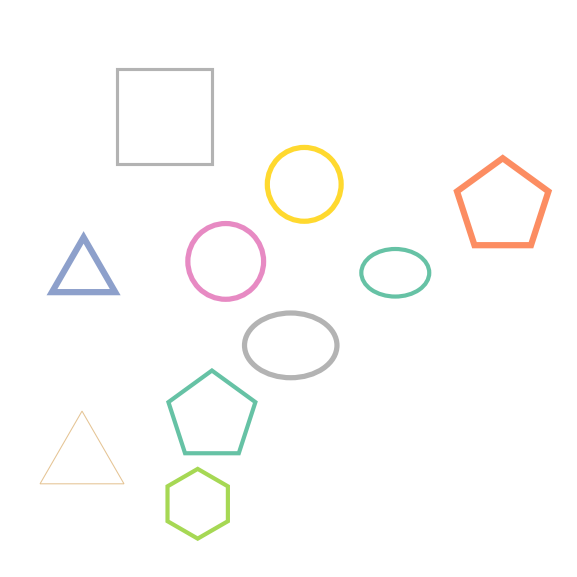[{"shape": "pentagon", "thickness": 2, "radius": 0.4, "center": [0.367, 0.278]}, {"shape": "oval", "thickness": 2, "radius": 0.29, "center": [0.684, 0.527]}, {"shape": "pentagon", "thickness": 3, "radius": 0.42, "center": [0.871, 0.642]}, {"shape": "triangle", "thickness": 3, "radius": 0.32, "center": [0.145, 0.525]}, {"shape": "circle", "thickness": 2.5, "radius": 0.33, "center": [0.391, 0.546]}, {"shape": "hexagon", "thickness": 2, "radius": 0.3, "center": [0.342, 0.127]}, {"shape": "circle", "thickness": 2.5, "radius": 0.32, "center": [0.527, 0.68]}, {"shape": "triangle", "thickness": 0.5, "radius": 0.42, "center": [0.142, 0.203]}, {"shape": "oval", "thickness": 2.5, "radius": 0.4, "center": [0.503, 0.401]}, {"shape": "square", "thickness": 1.5, "radius": 0.41, "center": [0.284, 0.797]}]